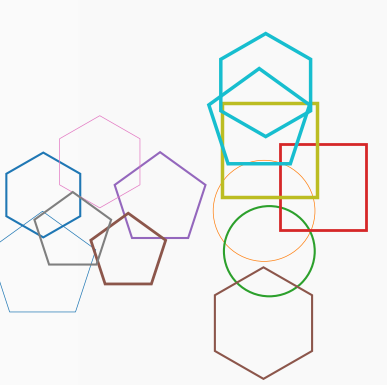[{"shape": "hexagon", "thickness": 1.5, "radius": 0.55, "center": [0.112, 0.494]}, {"shape": "pentagon", "thickness": 0.5, "radius": 0.72, "center": [0.11, 0.307]}, {"shape": "circle", "thickness": 0.5, "radius": 0.66, "center": [0.682, 0.452]}, {"shape": "circle", "thickness": 1.5, "radius": 0.59, "center": [0.695, 0.348]}, {"shape": "square", "thickness": 2, "radius": 0.56, "center": [0.833, 0.513]}, {"shape": "pentagon", "thickness": 1.5, "radius": 0.62, "center": [0.413, 0.482]}, {"shape": "hexagon", "thickness": 1.5, "radius": 0.72, "center": [0.68, 0.161]}, {"shape": "pentagon", "thickness": 2, "radius": 0.51, "center": [0.331, 0.345]}, {"shape": "hexagon", "thickness": 0.5, "radius": 0.6, "center": [0.258, 0.58]}, {"shape": "pentagon", "thickness": 1.5, "radius": 0.52, "center": [0.188, 0.397]}, {"shape": "square", "thickness": 2.5, "radius": 0.61, "center": [0.696, 0.611]}, {"shape": "hexagon", "thickness": 2.5, "radius": 0.67, "center": [0.686, 0.779]}, {"shape": "pentagon", "thickness": 2.5, "radius": 0.68, "center": [0.669, 0.685]}]